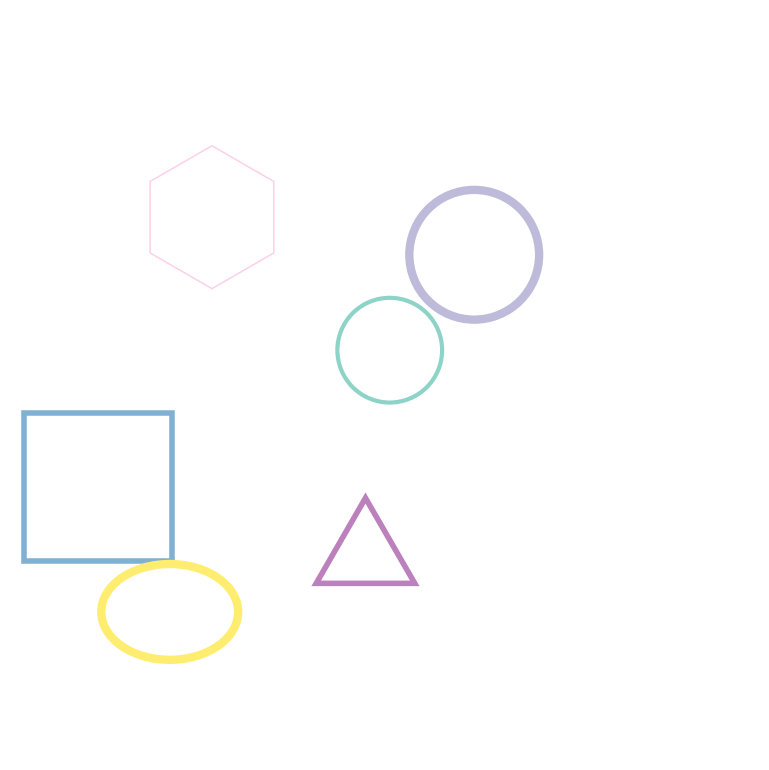[{"shape": "circle", "thickness": 1.5, "radius": 0.34, "center": [0.506, 0.545]}, {"shape": "circle", "thickness": 3, "radius": 0.42, "center": [0.616, 0.669]}, {"shape": "square", "thickness": 2, "radius": 0.48, "center": [0.127, 0.367]}, {"shape": "hexagon", "thickness": 0.5, "radius": 0.46, "center": [0.275, 0.718]}, {"shape": "triangle", "thickness": 2, "radius": 0.37, "center": [0.475, 0.279]}, {"shape": "oval", "thickness": 3, "radius": 0.44, "center": [0.22, 0.205]}]